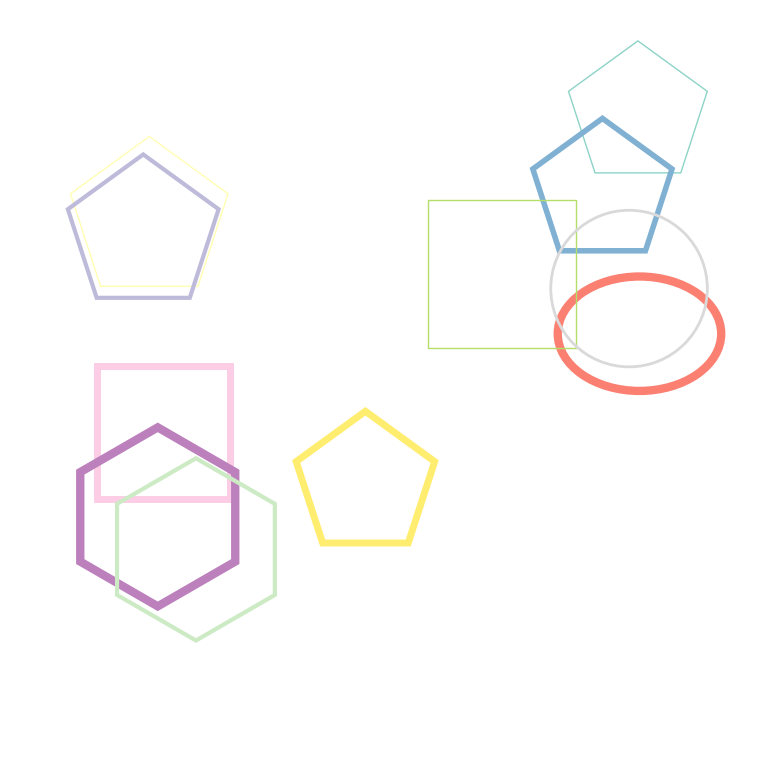[{"shape": "pentagon", "thickness": 0.5, "radius": 0.47, "center": [0.828, 0.852]}, {"shape": "pentagon", "thickness": 0.5, "radius": 0.54, "center": [0.194, 0.715]}, {"shape": "pentagon", "thickness": 1.5, "radius": 0.51, "center": [0.186, 0.696]}, {"shape": "oval", "thickness": 3, "radius": 0.53, "center": [0.83, 0.567]}, {"shape": "pentagon", "thickness": 2, "radius": 0.48, "center": [0.782, 0.751]}, {"shape": "square", "thickness": 0.5, "radius": 0.48, "center": [0.652, 0.644]}, {"shape": "square", "thickness": 2.5, "radius": 0.43, "center": [0.212, 0.439]}, {"shape": "circle", "thickness": 1, "radius": 0.51, "center": [0.817, 0.625]}, {"shape": "hexagon", "thickness": 3, "radius": 0.58, "center": [0.205, 0.329]}, {"shape": "hexagon", "thickness": 1.5, "radius": 0.59, "center": [0.254, 0.287]}, {"shape": "pentagon", "thickness": 2.5, "radius": 0.47, "center": [0.475, 0.371]}]